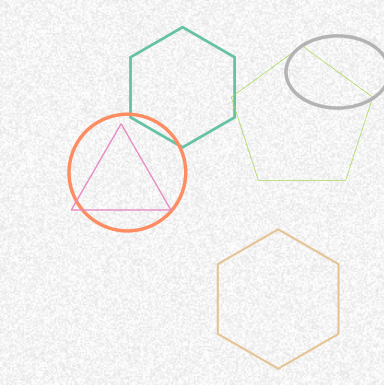[{"shape": "hexagon", "thickness": 2, "radius": 0.78, "center": [0.474, 0.773]}, {"shape": "circle", "thickness": 2.5, "radius": 0.76, "center": [0.331, 0.552]}, {"shape": "triangle", "thickness": 1, "radius": 0.75, "center": [0.315, 0.529]}, {"shape": "pentagon", "thickness": 0.5, "radius": 0.97, "center": [0.784, 0.688]}, {"shape": "hexagon", "thickness": 1.5, "radius": 0.91, "center": [0.722, 0.223]}, {"shape": "oval", "thickness": 2.5, "radius": 0.67, "center": [0.877, 0.813]}]